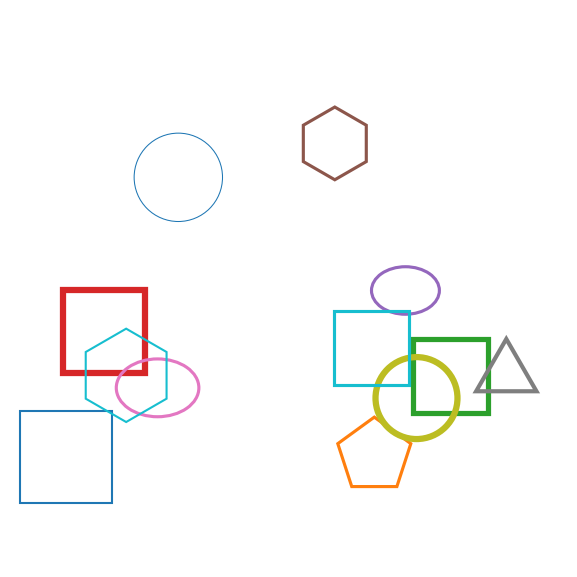[{"shape": "circle", "thickness": 0.5, "radius": 0.38, "center": [0.309, 0.692]}, {"shape": "square", "thickness": 1, "radius": 0.4, "center": [0.115, 0.208]}, {"shape": "pentagon", "thickness": 1.5, "radius": 0.33, "center": [0.648, 0.21]}, {"shape": "square", "thickness": 2.5, "radius": 0.32, "center": [0.78, 0.348]}, {"shape": "square", "thickness": 3, "radius": 0.36, "center": [0.18, 0.425]}, {"shape": "oval", "thickness": 1.5, "radius": 0.29, "center": [0.702, 0.496]}, {"shape": "hexagon", "thickness": 1.5, "radius": 0.31, "center": [0.58, 0.751]}, {"shape": "oval", "thickness": 1.5, "radius": 0.36, "center": [0.273, 0.328]}, {"shape": "triangle", "thickness": 2, "radius": 0.3, "center": [0.877, 0.352]}, {"shape": "circle", "thickness": 3, "radius": 0.35, "center": [0.721, 0.31]}, {"shape": "square", "thickness": 1.5, "radius": 0.32, "center": [0.643, 0.396]}, {"shape": "hexagon", "thickness": 1, "radius": 0.4, "center": [0.218, 0.349]}]